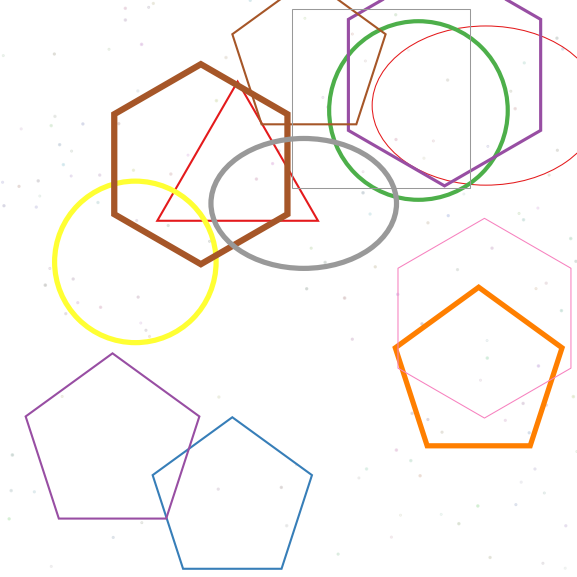[{"shape": "triangle", "thickness": 1, "radius": 0.8, "center": [0.411, 0.697]}, {"shape": "oval", "thickness": 0.5, "radius": 0.98, "center": [0.841, 0.816]}, {"shape": "pentagon", "thickness": 1, "radius": 0.73, "center": [0.402, 0.132]}, {"shape": "circle", "thickness": 2, "radius": 0.77, "center": [0.725, 0.808]}, {"shape": "hexagon", "thickness": 1.5, "radius": 0.96, "center": [0.77, 0.869]}, {"shape": "pentagon", "thickness": 1, "radius": 0.79, "center": [0.195, 0.229]}, {"shape": "pentagon", "thickness": 2.5, "radius": 0.76, "center": [0.829, 0.35]}, {"shape": "circle", "thickness": 2.5, "radius": 0.7, "center": [0.234, 0.546]}, {"shape": "pentagon", "thickness": 1, "radius": 0.7, "center": [0.535, 0.897]}, {"shape": "hexagon", "thickness": 3, "radius": 0.87, "center": [0.348, 0.715]}, {"shape": "hexagon", "thickness": 0.5, "radius": 0.86, "center": [0.839, 0.448]}, {"shape": "square", "thickness": 0.5, "radius": 0.77, "center": [0.659, 0.829]}, {"shape": "oval", "thickness": 2.5, "radius": 0.8, "center": [0.526, 0.647]}]